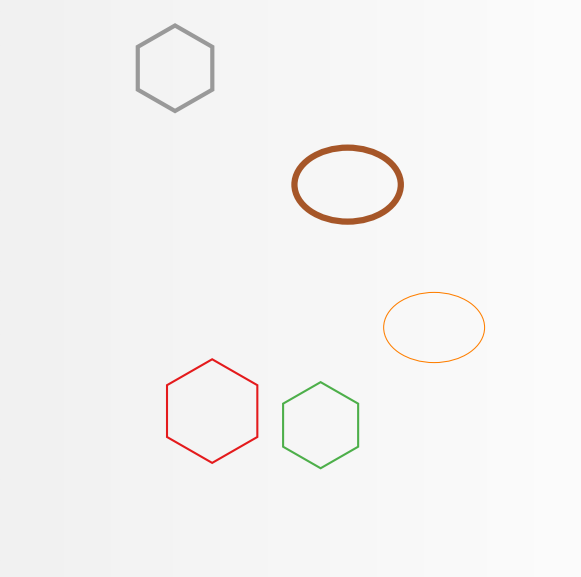[{"shape": "hexagon", "thickness": 1, "radius": 0.45, "center": [0.365, 0.287]}, {"shape": "hexagon", "thickness": 1, "radius": 0.37, "center": [0.552, 0.263]}, {"shape": "oval", "thickness": 0.5, "radius": 0.43, "center": [0.747, 0.432]}, {"shape": "oval", "thickness": 3, "radius": 0.46, "center": [0.598, 0.679]}, {"shape": "hexagon", "thickness": 2, "radius": 0.37, "center": [0.301, 0.881]}]